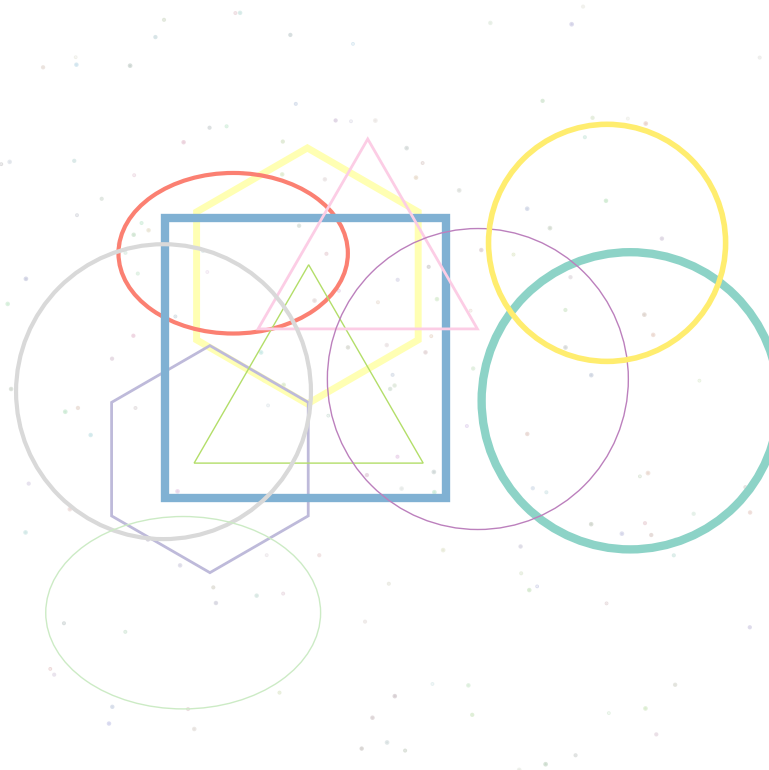[{"shape": "circle", "thickness": 3, "radius": 0.96, "center": [0.818, 0.479]}, {"shape": "hexagon", "thickness": 2.5, "radius": 0.83, "center": [0.399, 0.642]}, {"shape": "hexagon", "thickness": 1, "radius": 0.74, "center": [0.273, 0.404]}, {"shape": "oval", "thickness": 1.5, "radius": 0.74, "center": [0.303, 0.671]}, {"shape": "square", "thickness": 3, "radius": 0.91, "center": [0.397, 0.535]}, {"shape": "triangle", "thickness": 0.5, "radius": 0.86, "center": [0.401, 0.484]}, {"shape": "triangle", "thickness": 1, "radius": 0.82, "center": [0.478, 0.655]}, {"shape": "circle", "thickness": 1.5, "radius": 0.96, "center": [0.212, 0.491]}, {"shape": "circle", "thickness": 0.5, "radius": 0.98, "center": [0.621, 0.508]}, {"shape": "oval", "thickness": 0.5, "radius": 0.89, "center": [0.238, 0.204]}, {"shape": "circle", "thickness": 2, "radius": 0.77, "center": [0.788, 0.685]}]